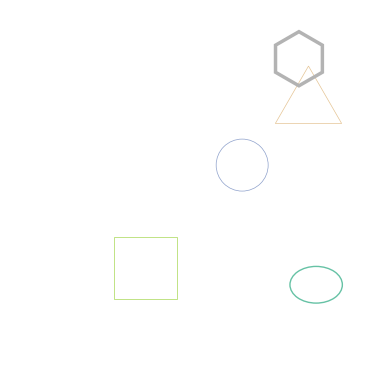[{"shape": "oval", "thickness": 1, "radius": 0.34, "center": [0.821, 0.26]}, {"shape": "circle", "thickness": 0.5, "radius": 0.34, "center": [0.629, 0.571]}, {"shape": "square", "thickness": 0.5, "radius": 0.41, "center": [0.378, 0.304]}, {"shape": "triangle", "thickness": 0.5, "radius": 0.5, "center": [0.801, 0.729]}, {"shape": "hexagon", "thickness": 2.5, "radius": 0.35, "center": [0.776, 0.847]}]